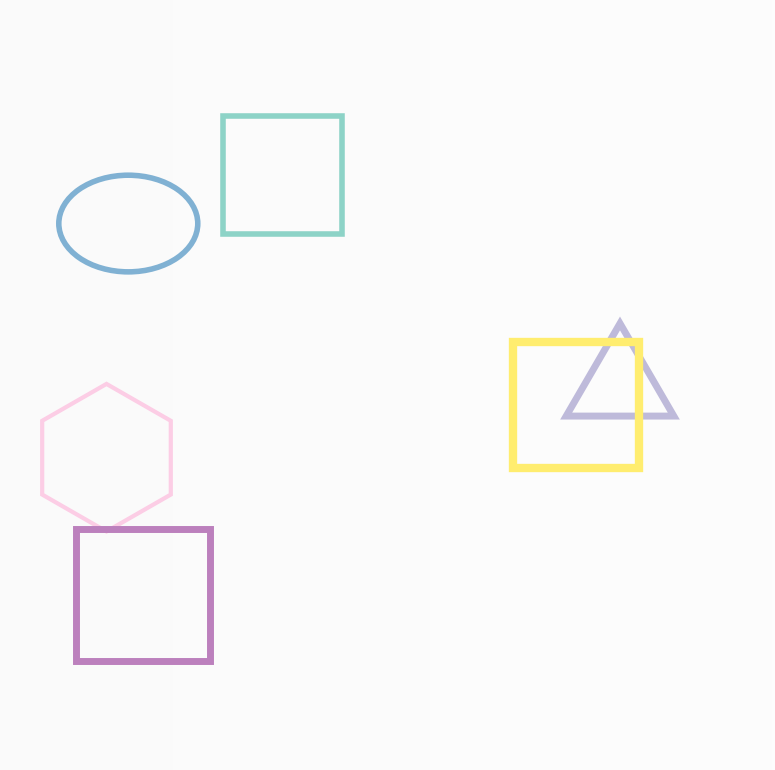[{"shape": "square", "thickness": 2, "radius": 0.38, "center": [0.365, 0.773]}, {"shape": "triangle", "thickness": 2.5, "radius": 0.4, "center": [0.8, 0.5]}, {"shape": "oval", "thickness": 2, "radius": 0.45, "center": [0.166, 0.71]}, {"shape": "hexagon", "thickness": 1.5, "radius": 0.48, "center": [0.137, 0.406]}, {"shape": "square", "thickness": 2.5, "radius": 0.43, "center": [0.184, 0.227]}, {"shape": "square", "thickness": 3, "radius": 0.41, "center": [0.744, 0.474]}]